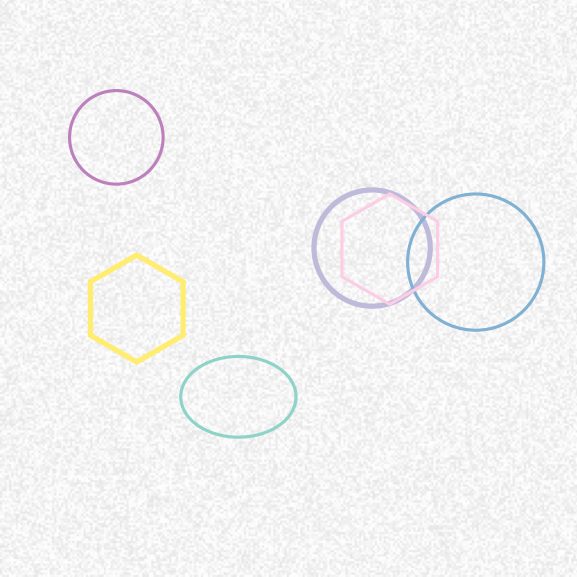[{"shape": "oval", "thickness": 1.5, "radius": 0.5, "center": [0.413, 0.312]}, {"shape": "circle", "thickness": 2.5, "radius": 0.5, "center": [0.644, 0.57]}, {"shape": "circle", "thickness": 1.5, "radius": 0.59, "center": [0.824, 0.545]}, {"shape": "hexagon", "thickness": 1.5, "radius": 0.48, "center": [0.675, 0.568]}, {"shape": "circle", "thickness": 1.5, "radius": 0.41, "center": [0.201, 0.761]}, {"shape": "hexagon", "thickness": 2.5, "radius": 0.46, "center": [0.237, 0.465]}]